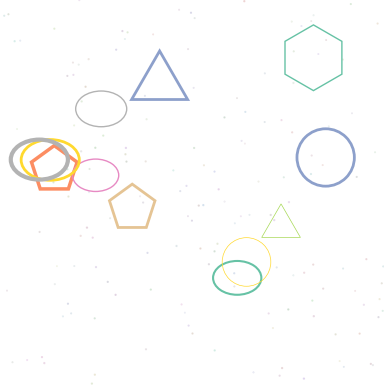[{"shape": "oval", "thickness": 1.5, "radius": 0.31, "center": [0.616, 0.278]}, {"shape": "hexagon", "thickness": 1, "radius": 0.43, "center": [0.814, 0.85]}, {"shape": "pentagon", "thickness": 2.5, "radius": 0.31, "center": [0.141, 0.56]}, {"shape": "circle", "thickness": 2, "radius": 0.37, "center": [0.846, 0.591]}, {"shape": "triangle", "thickness": 2, "radius": 0.42, "center": [0.415, 0.784]}, {"shape": "oval", "thickness": 1, "radius": 0.3, "center": [0.248, 0.545]}, {"shape": "triangle", "thickness": 0.5, "radius": 0.29, "center": [0.73, 0.412]}, {"shape": "circle", "thickness": 0.5, "radius": 0.32, "center": [0.64, 0.32]}, {"shape": "oval", "thickness": 2, "radius": 0.38, "center": [0.13, 0.585]}, {"shape": "pentagon", "thickness": 2, "radius": 0.31, "center": [0.343, 0.46]}, {"shape": "oval", "thickness": 3, "radius": 0.37, "center": [0.102, 0.585]}, {"shape": "oval", "thickness": 1, "radius": 0.33, "center": [0.263, 0.717]}]